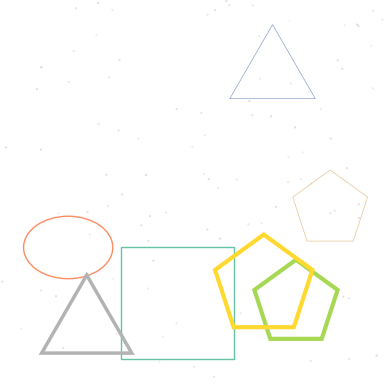[{"shape": "square", "thickness": 1, "radius": 0.73, "center": [0.461, 0.213]}, {"shape": "oval", "thickness": 1, "radius": 0.58, "center": [0.177, 0.357]}, {"shape": "triangle", "thickness": 0.5, "radius": 0.64, "center": [0.708, 0.808]}, {"shape": "pentagon", "thickness": 3, "radius": 0.57, "center": [0.769, 0.212]}, {"shape": "pentagon", "thickness": 3, "radius": 0.66, "center": [0.685, 0.258]}, {"shape": "pentagon", "thickness": 0.5, "radius": 0.51, "center": [0.858, 0.456]}, {"shape": "triangle", "thickness": 2.5, "radius": 0.68, "center": [0.225, 0.15]}]